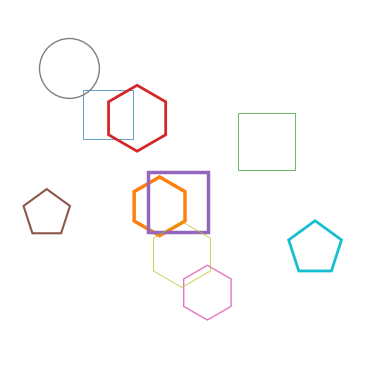[{"shape": "square", "thickness": 0.5, "radius": 0.32, "center": [0.281, 0.703]}, {"shape": "hexagon", "thickness": 2.5, "radius": 0.38, "center": [0.415, 0.464]}, {"shape": "square", "thickness": 0.5, "radius": 0.37, "center": [0.691, 0.633]}, {"shape": "hexagon", "thickness": 2, "radius": 0.43, "center": [0.356, 0.693]}, {"shape": "square", "thickness": 2.5, "radius": 0.39, "center": [0.462, 0.474]}, {"shape": "pentagon", "thickness": 1.5, "radius": 0.32, "center": [0.121, 0.445]}, {"shape": "hexagon", "thickness": 1, "radius": 0.36, "center": [0.539, 0.24]}, {"shape": "circle", "thickness": 1, "radius": 0.39, "center": [0.18, 0.822]}, {"shape": "hexagon", "thickness": 0.5, "radius": 0.43, "center": [0.472, 0.339]}, {"shape": "pentagon", "thickness": 2, "radius": 0.36, "center": [0.818, 0.355]}]